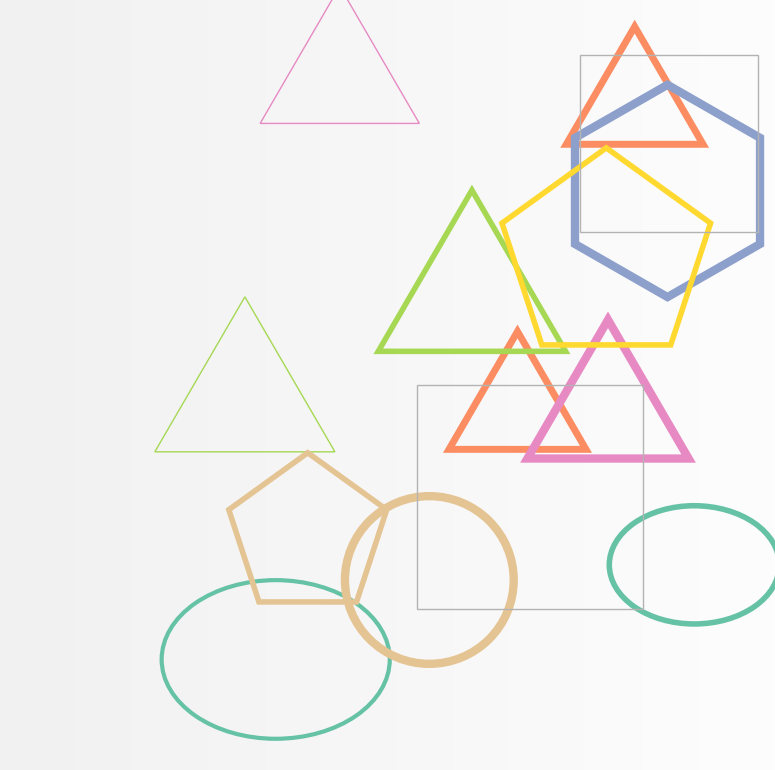[{"shape": "oval", "thickness": 2, "radius": 0.55, "center": [0.896, 0.266]}, {"shape": "oval", "thickness": 1.5, "radius": 0.74, "center": [0.356, 0.144]}, {"shape": "triangle", "thickness": 2.5, "radius": 0.51, "center": [0.668, 0.467]}, {"shape": "triangle", "thickness": 2.5, "radius": 0.51, "center": [0.819, 0.864]}, {"shape": "hexagon", "thickness": 3, "radius": 0.69, "center": [0.861, 0.752]}, {"shape": "triangle", "thickness": 0.5, "radius": 0.59, "center": [0.438, 0.899]}, {"shape": "triangle", "thickness": 3, "radius": 0.6, "center": [0.785, 0.465]}, {"shape": "triangle", "thickness": 0.5, "radius": 0.67, "center": [0.316, 0.48]}, {"shape": "triangle", "thickness": 2, "radius": 0.7, "center": [0.609, 0.613]}, {"shape": "pentagon", "thickness": 2, "radius": 0.71, "center": [0.782, 0.666]}, {"shape": "pentagon", "thickness": 2, "radius": 0.54, "center": [0.397, 0.305]}, {"shape": "circle", "thickness": 3, "radius": 0.54, "center": [0.554, 0.247]}, {"shape": "square", "thickness": 0.5, "radius": 0.73, "center": [0.684, 0.354]}, {"shape": "square", "thickness": 0.5, "radius": 0.57, "center": [0.863, 0.814]}]